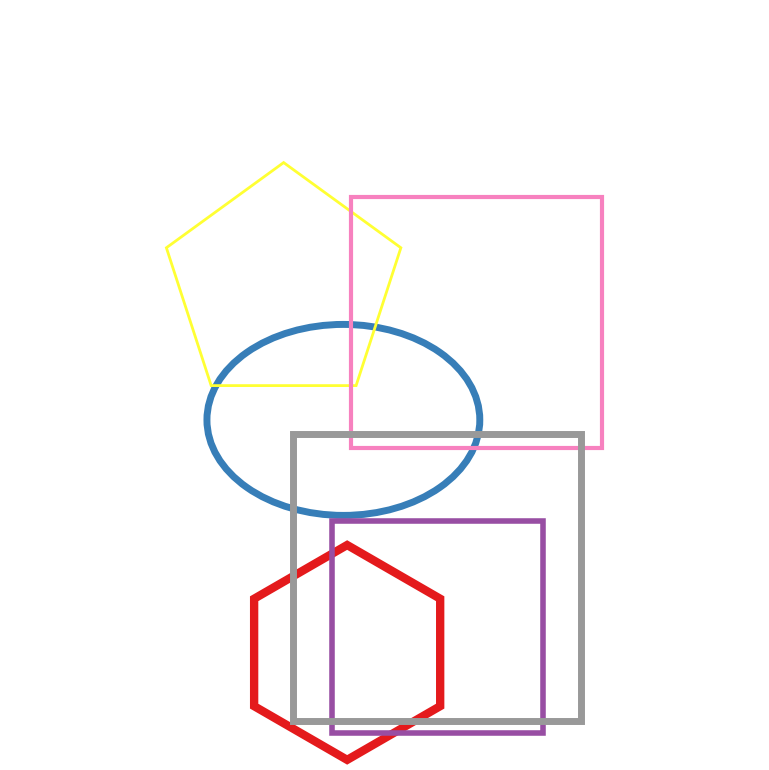[{"shape": "hexagon", "thickness": 3, "radius": 0.7, "center": [0.451, 0.153]}, {"shape": "oval", "thickness": 2.5, "radius": 0.89, "center": [0.446, 0.455]}, {"shape": "square", "thickness": 2, "radius": 0.69, "center": [0.569, 0.186]}, {"shape": "pentagon", "thickness": 1, "radius": 0.8, "center": [0.368, 0.629]}, {"shape": "square", "thickness": 1.5, "radius": 0.81, "center": [0.619, 0.581]}, {"shape": "square", "thickness": 2.5, "radius": 0.93, "center": [0.567, 0.25]}]